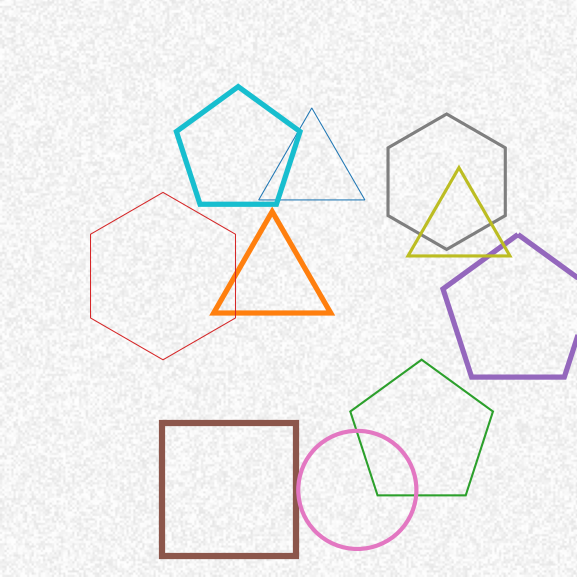[{"shape": "triangle", "thickness": 0.5, "radius": 0.53, "center": [0.54, 0.706]}, {"shape": "triangle", "thickness": 2.5, "radius": 0.59, "center": [0.471, 0.516]}, {"shape": "pentagon", "thickness": 1, "radius": 0.65, "center": [0.73, 0.246]}, {"shape": "hexagon", "thickness": 0.5, "radius": 0.72, "center": [0.282, 0.521]}, {"shape": "pentagon", "thickness": 2.5, "radius": 0.68, "center": [0.897, 0.457]}, {"shape": "square", "thickness": 3, "radius": 0.58, "center": [0.397, 0.152]}, {"shape": "circle", "thickness": 2, "radius": 0.51, "center": [0.619, 0.151]}, {"shape": "hexagon", "thickness": 1.5, "radius": 0.59, "center": [0.773, 0.684]}, {"shape": "triangle", "thickness": 1.5, "radius": 0.51, "center": [0.795, 0.607]}, {"shape": "pentagon", "thickness": 2.5, "radius": 0.56, "center": [0.412, 0.737]}]